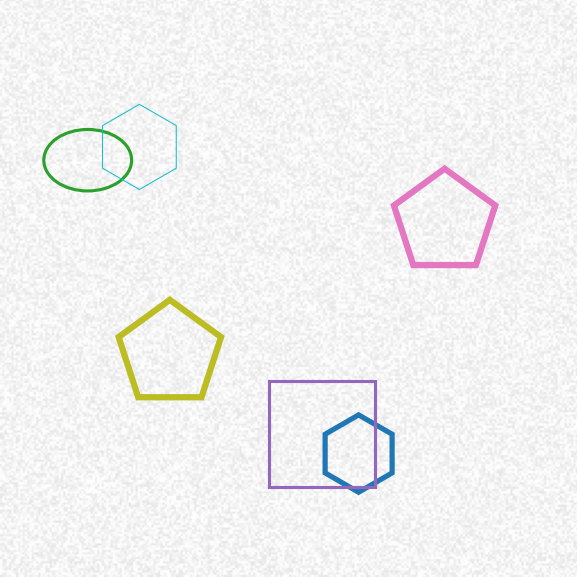[{"shape": "hexagon", "thickness": 2.5, "radius": 0.33, "center": [0.621, 0.214]}, {"shape": "oval", "thickness": 1.5, "radius": 0.38, "center": [0.152, 0.722]}, {"shape": "square", "thickness": 1.5, "radius": 0.46, "center": [0.557, 0.248]}, {"shape": "pentagon", "thickness": 3, "radius": 0.46, "center": [0.77, 0.615]}, {"shape": "pentagon", "thickness": 3, "radius": 0.47, "center": [0.294, 0.387]}, {"shape": "hexagon", "thickness": 0.5, "radius": 0.37, "center": [0.241, 0.745]}]